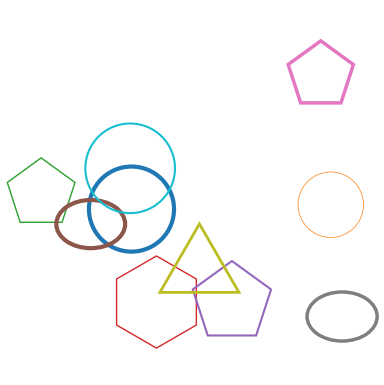[{"shape": "circle", "thickness": 3, "radius": 0.55, "center": [0.342, 0.457]}, {"shape": "circle", "thickness": 0.5, "radius": 0.43, "center": [0.859, 0.468]}, {"shape": "pentagon", "thickness": 1, "radius": 0.46, "center": [0.107, 0.497]}, {"shape": "hexagon", "thickness": 1, "radius": 0.6, "center": [0.406, 0.216]}, {"shape": "pentagon", "thickness": 1.5, "radius": 0.53, "center": [0.602, 0.215]}, {"shape": "oval", "thickness": 3, "radius": 0.45, "center": [0.236, 0.418]}, {"shape": "pentagon", "thickness": 2.5, "radius": 0.45, "center": [0.833, 0.805]}, {"shape": "oval", "thickness": 2.5, "radius": 0.46, "center": [0.889, 0.178]}, {"shape": "triangle", "thickness": 2, "radius": 0.59, "center": [0.518, 0.3]}, {"shape": "circle", "thickness": 1.5, "radius": 0.58, "center": [0.338, 0.563]}]